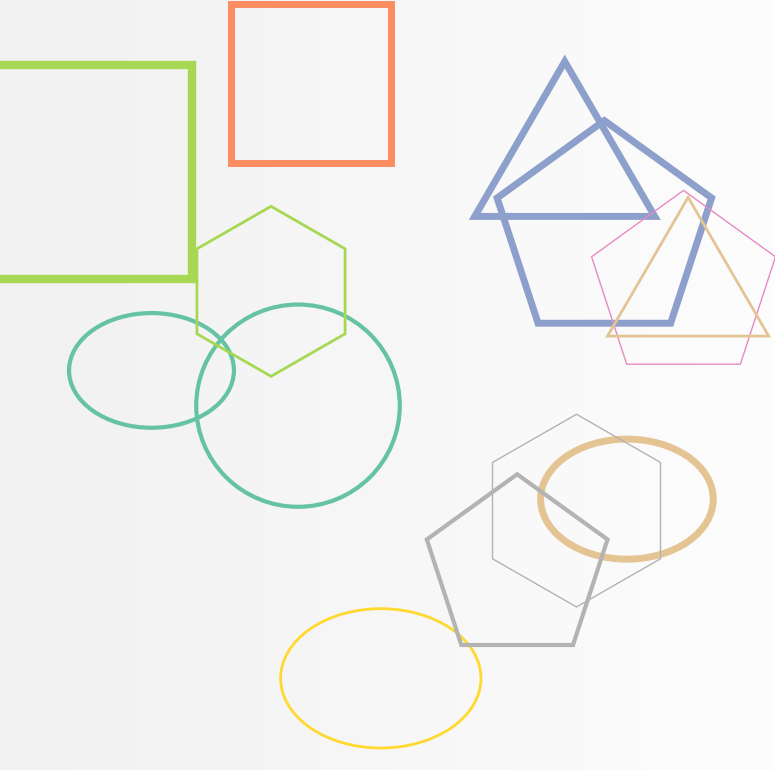[{"shape": "circle", "thickness": 1.5, "radius": 0.66, "center": [0.385, 0.473]}, {"shape": "oval", "thickness": 1.5, "radius": 0.53, "center": [0.195, 0.519]}, {"shape": "square", "thickness": 2.5, "radius": 0.52, "center": [0.401, 0.892]}, {"shape": "pentagon", "thickness": 2.5, "radius": 0.73, "center": [0.78, 0.698]}, {"shape": "triangle", "thickness": 2.5, "radius": 0.67, "center": [0.729, 0.786]}, {"shape": "pentagon", "thickness": 0.5, "radius": 0.62, "center": [0.882, 0.628]}, {"shape": "square", "thickness": 3, "radius": 0.7, "center": [0.109, 0.777]}, {"shape": "hexagon", "thickness": 1, "radius": 0.55, "center": [0.35, 0.622]}, {"shape": "oval", "thickness": 1, "radius": 0.65, "center": [0.491, 0.119]}, {"shape": "triangle", "thickness": 1, "radius": 0.6, "center": [0.888, 0.624]}, {"shape": "oval", "thickness": 2.5, "radius": 0.56, "center": [0.809, 0.352]}, {"shape": "pentagon", "thickness": 1.5, "radius": 0.61, "center": [0.667, 0.261]}, {"shape": "hexagon", "thickness": 0.5, "radius": 0.63, "center": [0.744, 0.337]}]